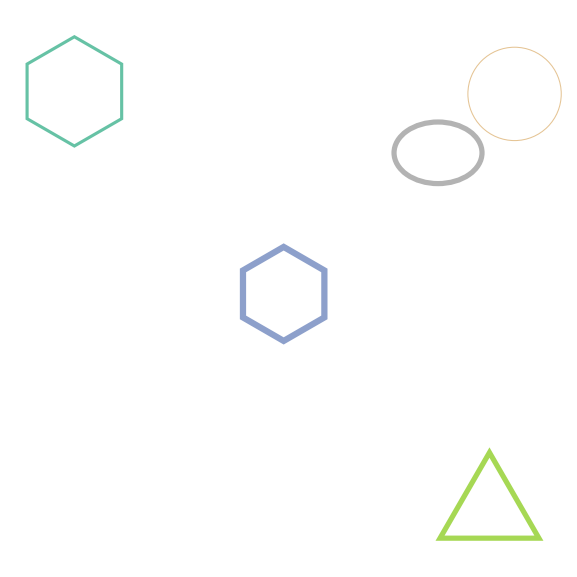[{"shape": "hexagon", "thickness": 1.5, "radius": 0.47, "center": [0.129, 0.841]}, {"shape": "hexagon", "thickness": 3, "radius": 0.41, "center": [0.491, 0.49]}, {"shape": "triangle", "thickness": 2.5, "radius": 0.49, "center": [0.848, 0.117]}, {"shape": "circle", "thickness": 0.5, "radius": 0.4, "center": [0.891, 0.837]}, {"shape": "oval", "thickness": 2.5, "radius": 0.38, "center": [0.758, 0.735]}]